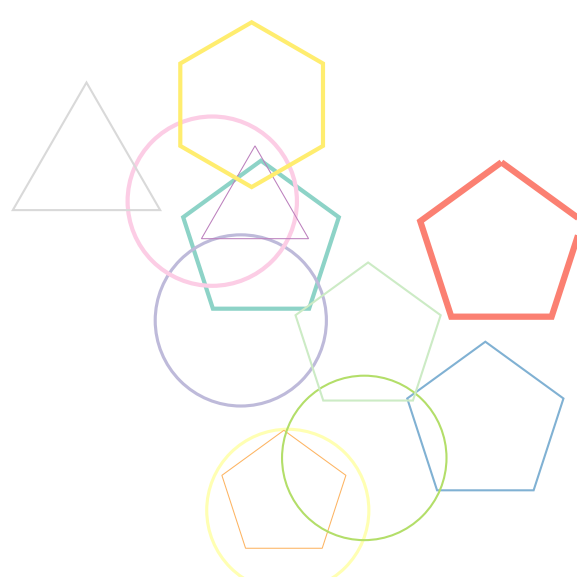[{"shape": "pentagon", "thickness": 2, "radius": 0.71, "center": [0.452, 0.579]}, {"shape": "circle", "thickness": 1.5, "radius": 0.7, "center": [0.498, 0.115]}, {"shape": "circle", "thickness": 1.5, "radius": 0.74, "center": [0.417, 0.444]}, {"shape": "pentagon", "thickness": 3, "radius": 0.74, "center": [0.868, 0.57]}, {"shape": "pentagon", "thickness": 1, "radius": 0.71, "center": [0.84, 0.265]}, {"shape": "pentagon", "thickness": 0.5, "radius": 0.56, "center": [0.492, 0.141]}, {"shape": "circle", "thickness": 1, "radius": 0.71, "center": [0.631, 0.206]}, {"shape": "circle", "thickness": 2, "radius": 0.73, "center": [0.368, 0.651]}, {"shape": "triangle", "thickness": 1, "radius": 0.74, "center": [0.15, 0.709]}, {"shape": "triangle", "thickness": 0.5, "radius": 0.54, "center": [0.442, 0.639]}, {"shape": "pentagon", "thickness": 1, "radius": 0.66, "center": [0.637, 0.412]}, {"shape": "hexagon", "thickness": 2, "radius": 0.71, "center": [0.436, 0.818]}]